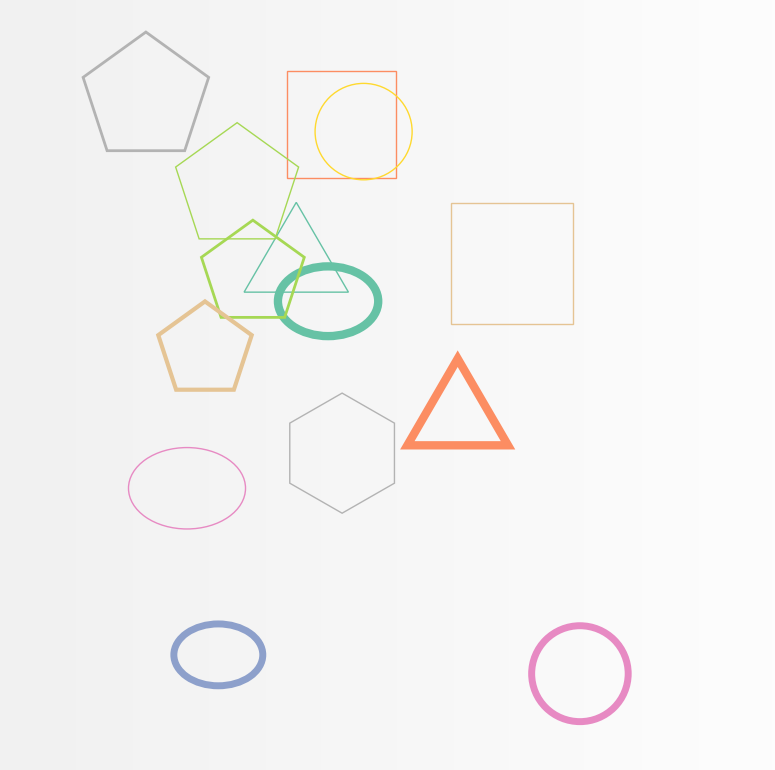[{"shape": "triangle", "thickness": 0.5, "radius": 0.39, "center": [0.382, 0.659]}, {"shape": "oval", "thickness": 3, "radius": 0.32, "center": [0.423, 0.609]}, {"shape": "square", "thickness": 0.5, "radius": 0.35, "center": [0.441, 0.839]}, {"shape": "triangle", "thickness": 3, "radius": 0.38, "center": [0.591, 0.459]}, {"shape": "oval", "thickness": 2.5, "radius": 0.29, "center": [0.282, 0.15]}, {"shape": "circle", "thickness": 2.5, "radius": 0.31, "center": [0.748, 0.125]}, {"shape": "oval", "thickness": 0.5, "radius": 0.38, "center": [0.241, 0.366]}, {"shape": "pentagon", "thickness": 1, "radius": 0.35, "center": [0.326, 0.644]}, {"shape": "pentagon", "thickness": 0.5, "radius": 0.42, "center": [0.306, 0.757]}, {"shape": "circle", "thickness": 0.5, "radius": 0.31, "center": [0.469, 0.829]}, {"shape": "pentagon", "thickness": 1.5, "radius": 0.32, "center": [0.265, 0.545]}, {"shape": "square", "thickness": 0.5, "radius": 0.39, "center": [0.661, 0.658]}, {"shape": "pentagon", "thickness": 1, "radius": 0.43, "center": [0.188, 0.873]}, {"shape": "hexagon", "thickness": 0.5, "radius": 0.39, "center": [0.441, 0.411]}]